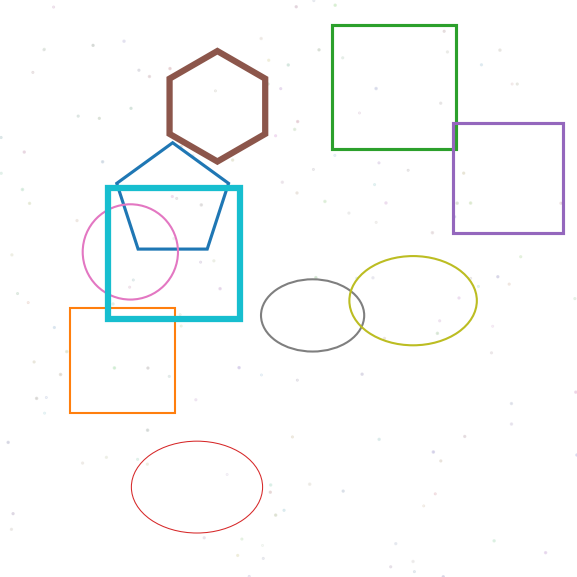[{"shape": "pentagon", "thickness": 1.5, "radius": 0.51, "center": [0.299, 0.65]}, {"shape": "square", "thickness": 1, "radius": 0.45, "center": [0.212, 0.375]}, {"shape": "square", "thickness": 1.5, "radius": 0.54, "center": [0.682, 0.848]}, {"shape": "oval", "thickness": 0.5, "radius": 0.57, "center": [0.341, 0.156]}, {"shape": "square", "thickness": 1.5, "radius": 0.48, "center": [0.88, 0.692]}, {"shape": "hexagon", "thickness": 3, "radius": 0.48, "center": [0.376, 0.815]}, {"shape": "circle", "thickness": 1, "radius": 0.41, "center": [0.226, 0.563]}, {"shape": "oval", "thickness": 1, "radius": 0.45, "center": [0.541, 0.453]}, {"shape": "oval", "thickness": 1, "radius": 0.55, "center": [0.715, 0.478]}, {"shape": "square", "thickness": 3, "radius": 0.57, "center": [0.301, 0.56]}]